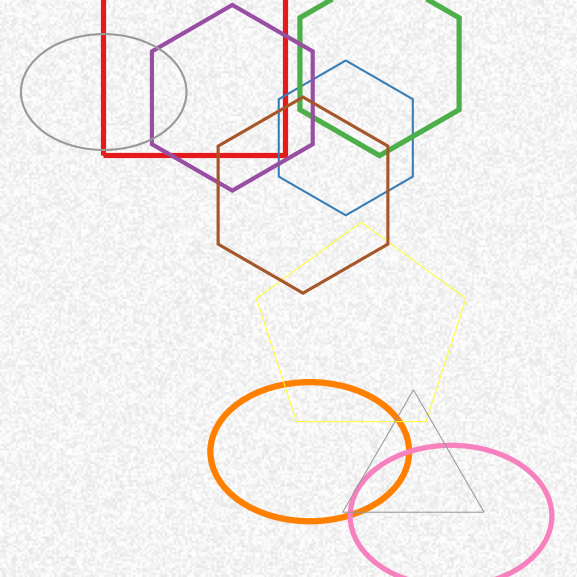[{"shape": "square", "thickness": 2.5, "radius": 0.79, "center": [0.336, 0.889]}, {"shape": "hexagon", "thickness": 1, "radius": 0.67, "center": [0.599, 0.76]}, {"shape": "hexagon", "thickness": 2.5, "radius": 0.8, "center": [0.657, 0.889]}, {"shape": "hexagon", "thickness": 2, "radius": 0.8, "center": [0.402, 0.83]}, {"shape": "oval", "thickness": 3, "radius": 0.86, "center": [0.536, 0.217]}, {"shape": "pentagon", "thickness": 0.5, "radius": 0.95, "center": [0.625, 0.423]}, {"shape": "hexagon", "thickness": 1.5, "radius": 0.85, "center": [0.525, 0.661]}, {"shape": "oval", "thickness": 2.5, "radius": 0.87, "center": [0.781, 0.106]}, {"shape": "oval", "thickness": 1, "radius": 0.72, "center": [0.18, 0.84]}, {"shape": "triangle", "thickness": 0.5, "radius": 0.71, "center": [0.716, 0.183]}]